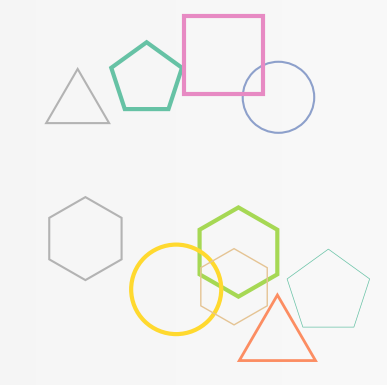[{"shape": "pentagon", "thickness": 3, "radius": 0.48, "center": [0.378, 0.794]}, {"shape": "pentagon", "thickness": 0.5, "radius": 0.56, "center": [0.847, 0.241]}, {"shape": "triangle", "thickness": 2, "radius": 0.57, "center": [0.716, 0.12]}, {"shape": "circle", "thickness": 1.5, "radius": 0.46, "center": [0.719, 0.747]}, {"shape": "square", "thickness": 3, "radius": 0.51, "center": [0.577, 0.858]}, {"shape": "hexagon", "thickness": 3, "radius": 0.58, "center": [0.615, 0.345]}, {"shape": "circle", "thickness": 3, "radius": 0.58, "center": [0.455, 0.248]}, {"shape": "hexagon", "thickness": 1, "radius": 0.49, "center": [0.604, 0.255]}, {"shape": "triangle", "thickness": 1.5, "radius": 0.47, "center": [0.2, 0.727]}, {"shape": "hexagon", "thickness": 1.5, "radius": 0.54, "center": [0.22, 0.38]}]